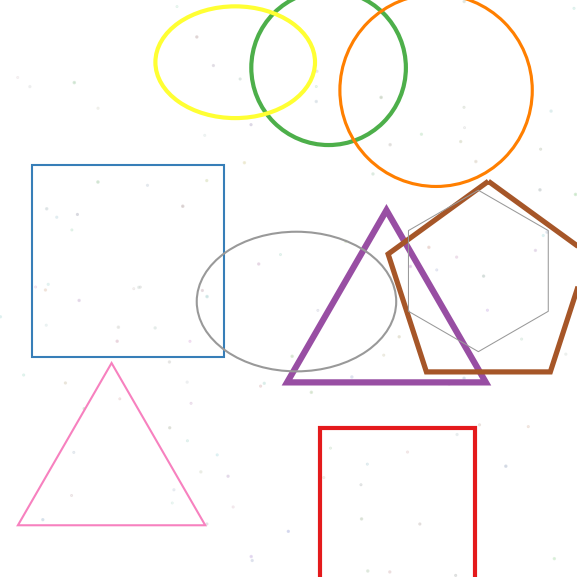[{"shape": "square", "thickness": 2, "radius": 0.67, "center": [0.689, 0.125]}, {"shape": "square", "thickness": 1, "radius": 0.83, "center": [0.222, 0.547]}, {"shape": "circle", "thickness": 2, "radius": 0.67, "center": [0.569, 0.882]}, {"shape": "triangle", "thickness": 3, "radius": 0.99, "center": [0.669, 0.436]}, {"shape": "circle", "thickness": 1.5, "radius": 0.83, "center": [0.755, 0.843]}, {"shape": "oval", "thickness": 2, "radius": 0.69, "center": [0.407, 0.891]}, {"shape": "pentagon", "thickness": 2.5, "radius": 0.91, "center": [0.846, 0.503]}, {"shape": "triangle", "thickness": 1, "radius": 0.94, "center": [0.193, 0.183]}, {"shape": "hexagon", "thickness": 0.5, "radius": 0.7, "center": [0.828, 0.53]}, {"shape": "oval", "thickness": 1, "radius": 0.86, "center": [0.513, 0.477]}]